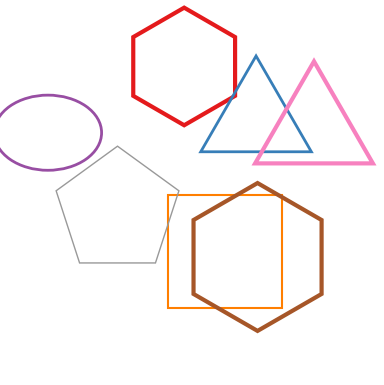[{"shape": "hexagon", "thickness": 3, "radius": 0.76, "center": [0.478, 0.827]}, {"shape": "triangle", "thickness": 2, "radius": 0.83, "center": [0.665, 0.689]}, {"shape": "oval", "thickness": 2, "radius": 0.7, "center": [0.124, 0.655]}, {"shape": "square", "thickness": 1.5, "radius": 0.74, "center": [0.585, 0.347]}, {"shape": "hexagon", "thickness": 3, "radius": 0.96, "center": [0.669, 0.333]}, {"shape": "triangle", "thickness": 3, "radius": 0.88, "center": [0.816, 0.664]}, {"shape": "pentagon", "thickness": 1, "radius": 0.84, "center": [0.305, 0.453]}]